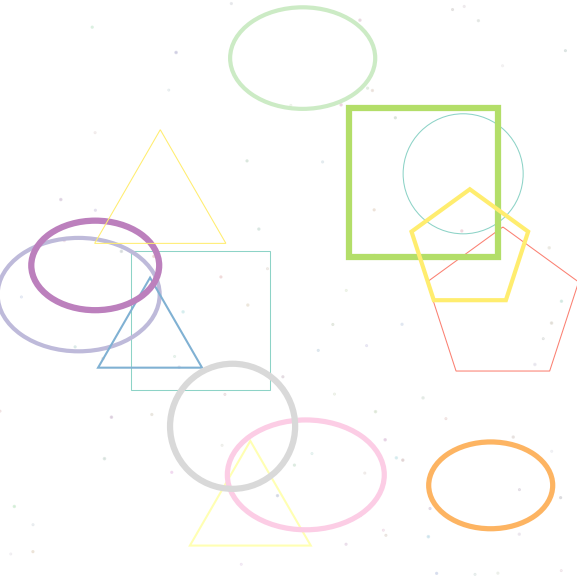[{"shape": "circle", "thickness": 0.5, "radius": 0.52, "center": [0.802, 0.698]}, {"shape": "square", "thickness": 0.5, "radius": 0.6, "center": [0.347, 0.444]}, {"shape": "triangle", "thickness": 1, "radius": 0.6, "center": [0.433, 0.115]}, {"shape": "oval", "thickness": 2, "radius": 0.7, "center": [0.136, 0.489]}, {"shape": "pentagon", "thickness": 0.5, "radius": 0.69, "center": [0.871, 0.468]}, {"shape": "triangle", "thickness": 1, "radius": 0.52, "center": [0.26, 0.414]}, {"shape": "oval", "thickness": 2.5, "radius": 0.54, "center": [0.85, 0.159]}, {"shape": "square", "thickness": 3, "radius": 0.65, "center": [0.734, 0.683]}, {"shape": "oval", "thickness": 2.5, "radius": 0.68, "center": [0.53, 0.177]}, {"shape": "circle", "thickness": 3, "radius": 0.54, "center": [0.403, 0.261]}, {"shape": "oval", "thickness": 3, "radius": 0.55, "center": [0.165, 0.54]}, {"shape": "oval", "thickness": 2, "radius": 0.63, "center": [0.524, 0.899]}, {"shape": "pentagon", "thickness": 2, "radius": 0.53, "center": [0.814, 0.565]}, {"shape": "triangle", "thickness": 0.5, "radius": 0.66, "center": [0.278, 0.643]}]